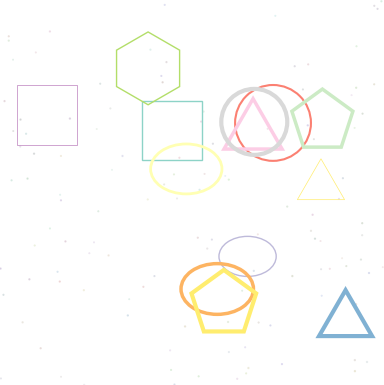[{"shape": "square", "thickness": 1, "radius": 0.39, "center": [0.448, 0.661]}, {"shape": "oval", "thickness": 2, "radius": 0.46, "center": [0.484, 0.561]}, {"shape": "oval", "thickness": 1, "radius": 0.37, "center": [0.643, 0.334]}, {"shape": "circle", "thickness": 1.5, "radius": 0.49, "center": [0.709, 0.681]}, {"shape": "triangle", "thickness": 3, "radius": 0.4, "center": [0.898, 0.167]}, {"shape": "oval", "thickness": 2.5, "radius": 0.47, "center": [0.564, 0.249]}, {"shape": "hexagon", "thickness": 1, "radius": 0.47, "center": [0.385, 0.822]}, {"shape": "triangle", "thickness": 2.5, "radius": 0.44, "center": [0.657, 0.656]}, {"shape": "circle", "thickness": 3, "radius": 0.43, "center": [0.66, 0.683]}, {"shape": "square", "thickness": 0.5, "radius": 0.39, "center": [0.122, 0.7]}, {"shape": "pentagon", "thickness": 2.5, "radius": 0.42, "center": [0.837, 0.685]}, {"shape": "triangle", "thickness": 0.5, "radius": 0.35, "center": [0.834, 0.517]}, {"shape": "pentagon", "thickness": 3, "radius": 0.44, "center": [0.581, 0.211]}]